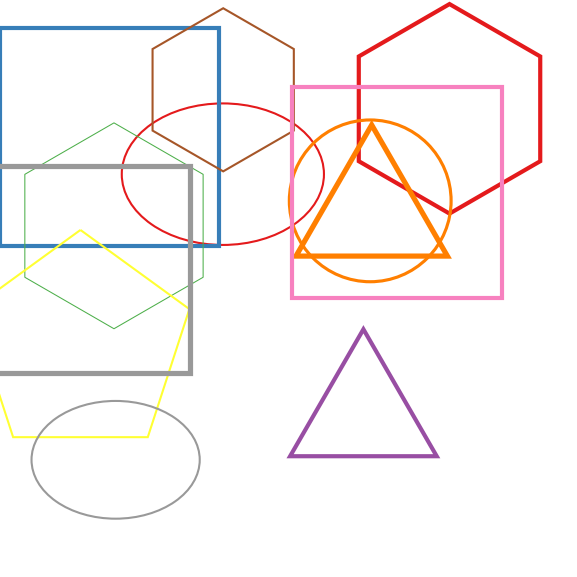[{"shape": "hexagon", "thickness": 2, "radius": 0.91, "center": [0.778, 0.811]}, {"shape": "oval", "thickness": 1, "radius": 0.88, "center": [0.386, 0.698]}, {"shape": "square", "thickness": 2, "radius": 0.95, "center": [0.19, 0.762]}, {"shape": "hexagon", "thickness": 0.5, "radius": 0.89, "center": [0.197, 0.608]}, {"shape": "triangle", "thickness": 2, "radius": 0.73, "center": [0.629, 0.282]}, {"shape": "triangle", "thickness": 2.5, "radius": 0.76, "center": [0.644, 0.631]}, {"shape": "circle", "thickness": 1.5, "radius": 0.7, "center": [0.641, 0.651]}, {"shape": "pentagon", "thickness": 1, "radius": 0.99, "center": [0.139, 0.403]}, {"shape": "hexagon", "thickness": 1, "radius": 0.71, "center": [0.386, 0.844]}, {"shape": "square", "thickness": 2, "radius": 0.91, "center": [0.687, 0.666]}, {"shape": "square", "thickness": 2.5, "radius": 0.9, "center": [0.151, 0.532]}, {"shape": "oval", "thickness": 1, "radius": 0.73, "center": [0.2, 0.203]}]